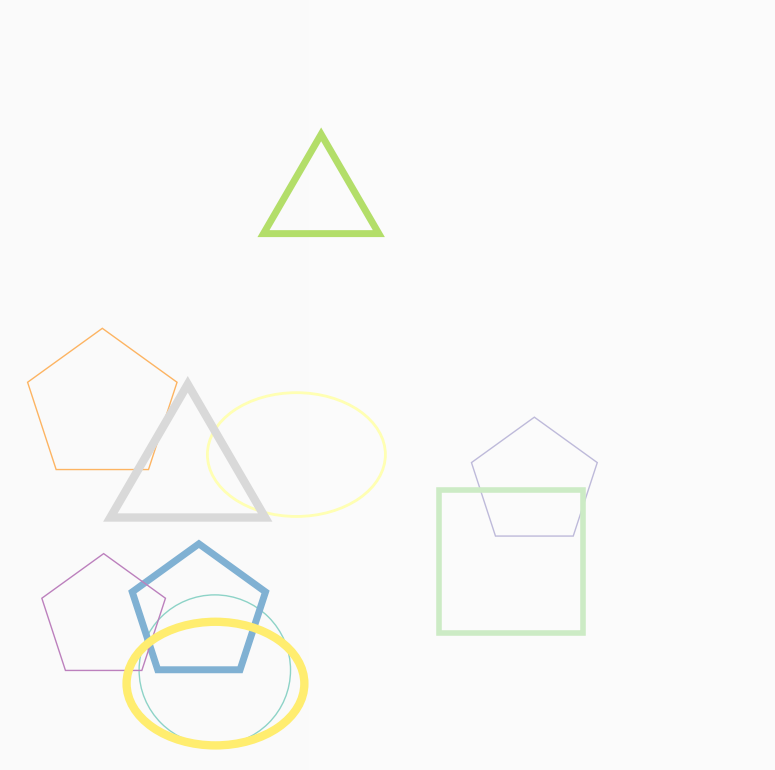[{"shape": "circle", "thickness": 0.5, "radius": 0.49, "center": [0.277, 0.13]}, {"shape": "oval", "thickness": 1, "radius": 0.57, "center": [0.382, 0.41]}, {"shape": "pentagon", "thickness": 0.5, "radius": 0.43, "center": [0.689, 0.373]}, {"shape": "pentagon", "thickness": 2.5, "radius": 0.45, "center": [0.257, 0.203]}, {"shape": "pentagon", "thickness": 0.5, "radius": 0.51, "center": [0.132, 0.472]}, {"shape": "triangle", "thickness": 2.5, "radius": 0.43, "center": [0.414, 0.74]}, {"shape": "triangle", "thickness": 3, "radius": 0.58, "center": [0.242, 0.386]}, {"shape": "pentagon", "thickness": 0.5, "radius": 0.42, "center": [0.134, 0.197]}, {"shape": "square", "thickness": 2, "radius": 0.47, "center": [0.659, 0.271]}, {"shape": "oval", "thickness": 3, "radius": 0.57, "center": [0.278, 0.112]}]